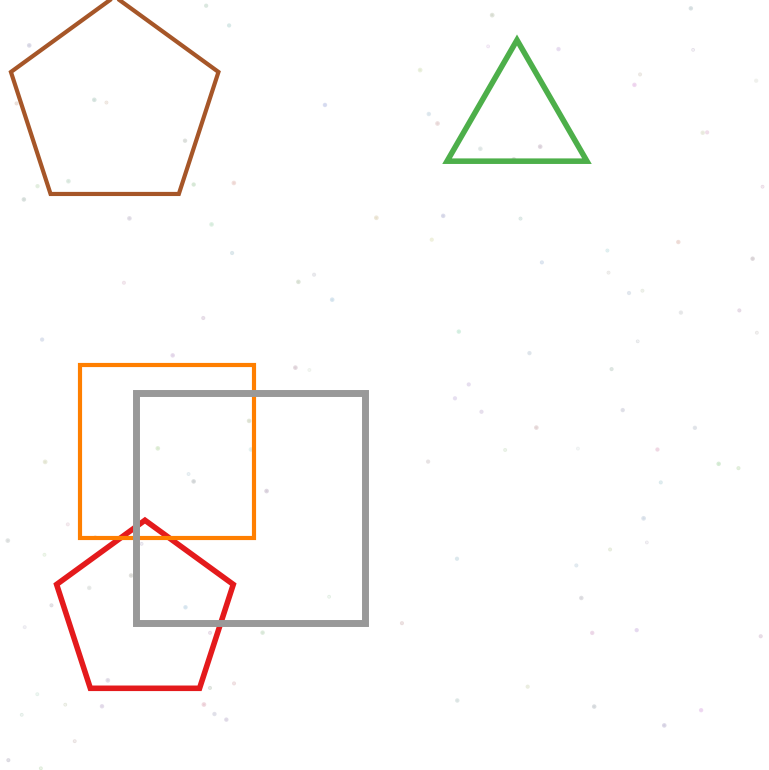[{"shape": "pentagon", "thickness": 2, "radius": 0.6, "center": [0.188, 0.204]}, {"shape": "triangle", "thickness": 2, "radius": 0.52, "center": [0.671, 0.843]}, {"shape": "square", "thickness": 1.5, "radius": 0.56, "center": [0.217, 0.414]}, {"shape": "pentagon", "thickness": 1.5, "radius": 0.71, "center": [0.149, 0.863]}, {"shape": "square", "thickness": 2.5, "radius": 0.75, "center": [0.325, 0.34]}]